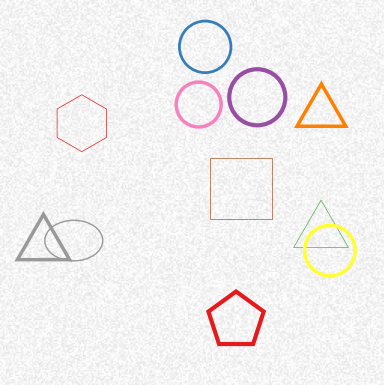[{"shape": "pentagon", "thickness": 3, "radius": 0.38, "center": [0.613, 0.167]}, {"shape": "hexagon", "thickness": 0.5, "radius": 0.37, "center": [0.212, 0.68]}, {"shape": "circle", "thickness": 2, "radius": 0.33, "center": [0.533, 0.878]}, {"shape": "triangle", "thickness": 0.5, "radius": 0.41, "center": [0.834, 0.398]}, {"shape": "circle", "thickness": 3, "radius": 0.36, "center": [0.668, 0.747]}, {"shape": "triangle", "thickness": 2.5, "radius": 0.37, "center": [0.835, 0.709]}, {"shape": "circle", "thickness": 2.5, "radius": 0.33, "center": [0.857, 0.349]}, {"shape": "square", "thickness": 0.5, "radius": 0.4, "center": [0.625, 0.51]}, {"shape": "circle", "thickness": 2.5, "radius": 0.29, "center": [0.516, 0.728]}, {"shape": "triangle", "thickness": 2.5, "radius": 0.39, "center": [0.113, 0.365]}, {"shape": "oval", "thickness": 1, "radius": 0.38, "center": [0.192, 0.375]}]